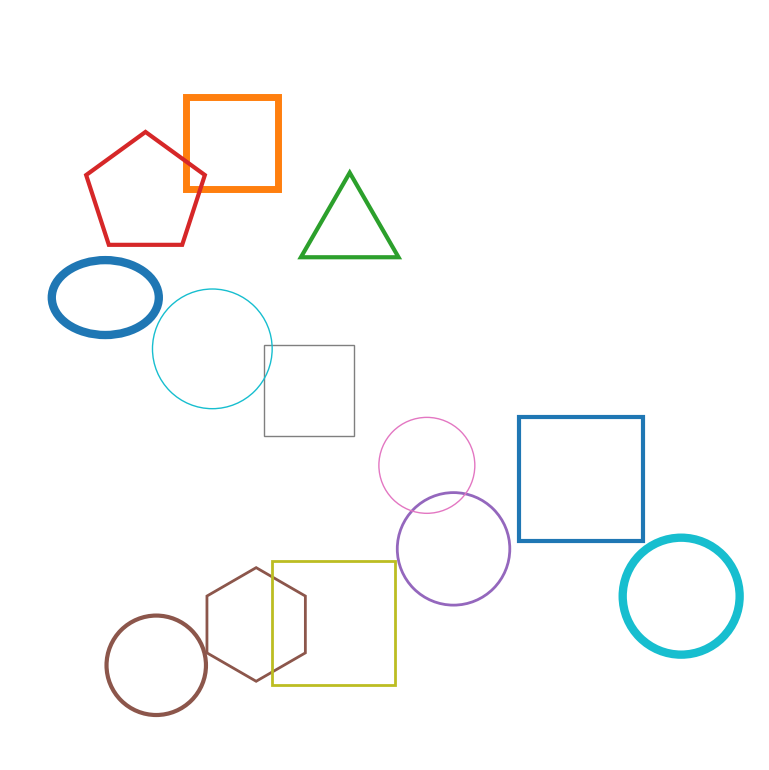[{"shape": "square", "thickness": 1.5, "radius": 0.4, "center": [0.755, 0.378]}, {"shape": "oval", "thickness": 3, "radius": 0.35, "center": [0.137, 0.614]}, {"shape": "square", "thickness": 2.5, "radius": 0.3, "center": [0.301, 0.815]}, {"shape": "triangle", "thickness": 1.5, "radius": 0.37, "center": [0.454, 0.703]}, {"shape": "pentagon", "thickness": 1.5, "radius": 0.41, "center": [0.189, 0.748]}, {"shape": "circle", "thickness": 1, "radius": 0.37, "center": [0.589, 0.287]}, {"shape": "circle", "thickness": 1.5, "radius": 0.32, "center": [0.203, 0.136]}, {"shape": "hexagon", "thickness": 1, "radius": 0.37, "center": [0.333, 0.189]}, {"shape": "circle", "thickness": 0.5, "radius": 0.31, "center": [0.554, 0.396]}, {"shape": "square", "thickness": 0.5, "radius": 0.29, "center": [0.401, 0.493]}, {"shape": "square", "thickness": 1, "radius": 0.4, "center": [0.433, 0.191]}, {"shape": "circle", "thickness": 3, "radius": 0.38, "center": [0.885, 0.226]}, {"shape": "circle", "thickness": 0.5, "radius": 0.39, "center": [0.276, 0.547]}]